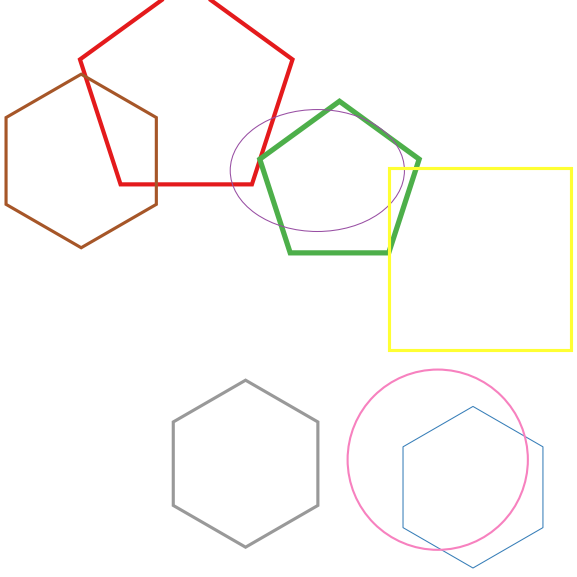[{"shape": "pentagon", "thickness": 2, "radius": 0.97, "center": [0.323, 0.836]}, {"shape": "hexagon", "thickness": 0.5, "radius": 0.7, "center": [0.819, 0.155]}, {"shape": "pentagon", "thickness": 2.5, "radius": 0.73, "center": [0.588, 0.679]}, {"shape": "oval", "thickness": 0.5, "radius": 0.75, "center": [0.549, 0.704]}, {"shape": "square", "thickness": 1.5, "radius": 0.79, "center": [0.832, 0.551]}, {"shape": "hexagon", "thickness": 1.5, "radius": 0.75, "center": [0.141, 0.72]}, {"shape": "circle", "thickness": 1, "radius": 0.78, "center": [0.758, 0.203]}, {"shape": "hexagon", "thickness": 1.5, "radius": 0.72, "center": [0.425, 0.196]}]